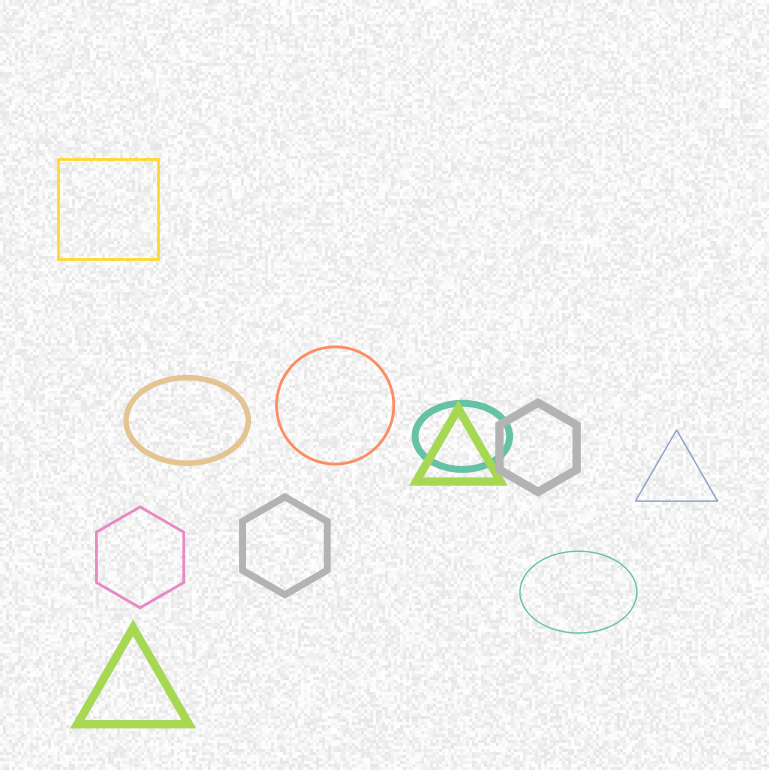[{"shape": "oval", "thickness": 2.5, "radius": 0.31, "center": [0.6, 0.433]}, {"shape": "oval", "thickness": 0.5, "radius": 0.38, "center": [0.751, 0.231]}, {"shape": "circle", "thickness": 1, "radius": 0.38, "center": [0.435, 0.473]}, {"shape": "triangle", "thickness": 0.5, "radius": 0.31, "center": [0.879, 0.38]}, {"shape": "hexagon", "thickness": 1, "radius": 0.33, "center": [0.182, 0.276]}, {"shape": "triangle", "thickness": 3, "radius": 0.32, "center": [0.595, 0.406]}, {"shape": "triangle", "thickness": 3, "radius": 0.42, "center": [0.173, 0.101]}, {"shape": "square", "thickness": 1, "radius": 0.32, "center": [0.14, 0.729]}, {"shape": "oval", "thickness": 2, "radius": 0.4, "center": [0.243, 0.454]}, {"shape": "hexagon", "thickness": 3, "radius": 0.29, "center": [0.699, 0.419]}, {"shape": "hexagon", "thickness": 2.5, "radius": 0.32, "center": [0.37, 0.291]}]